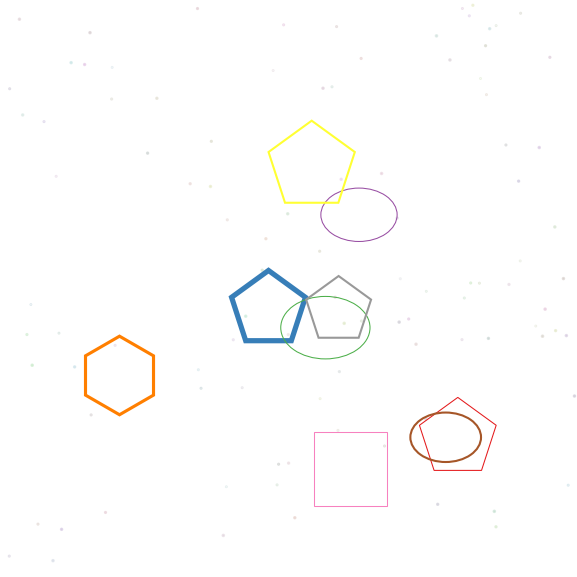[{"shape": "pentagon", "thickness": 0.5, "radius": 0.35, "center": [0.793, 0.241]}, {"shape": "pentagon", "thickness": 2.5, "radius": 0.34, "center": [0.465, 0.464]}, {"shape": "oval", "thickness": 0.5, "radius": 0.39, "center": [0.563, 0.432]}, {"shape": "oval", "thickness": 0.5, "radius": 0.33, "center": [0.622, 0.627]}, {"shape": "hexagon", "thickness": 1.5, "radius": 0.34, "center": [0.207, 0.349]}, {"shape": "pentagon", "thickness": 1, "radius": 0.39, "center": [0.54, 0.712]}, {"shape": "oval", "thickness": 1, "radius": 0.31, "center": [0.772, 0.242]}, {"shape": "square", "thickness": 0.5, "radius": 0.32, "center": [0.607, 0.187]}, {"shape": "pentagon", "thickness": 1, "radius": 0.3, "center": [0.586, 0.462]}]